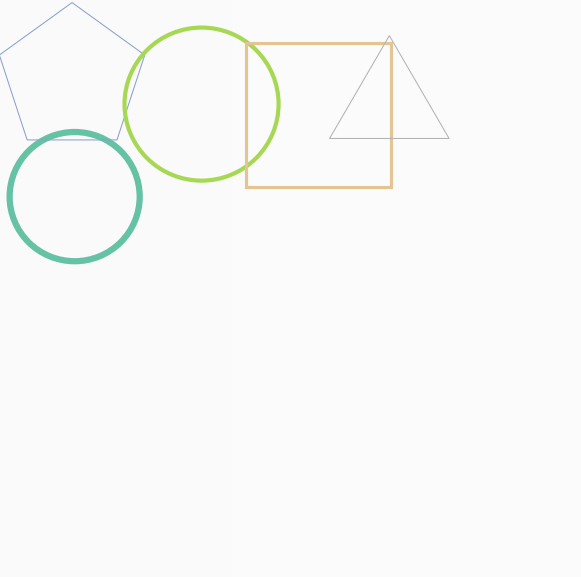[{"shape": "circle", "thickness": 3, "radius": 0.56, "center": [0.128, 0.659]}, {"shape": "pentagon", "thickness": 0.5, "radius": 0.66, "center": [0.124, 0.863]}, {"shape": "circle", "thickness": 2, "radius": 0.66, "center": [0.347, 0.819]}, {"shape": "square", "thickness": 1.5, "radius": 0.62, "center": [0.548, 0.799]}, {"shape": "triangle", "thickness": 0.5, "radius": 0.59, "center": [0.67, 0.819]}]